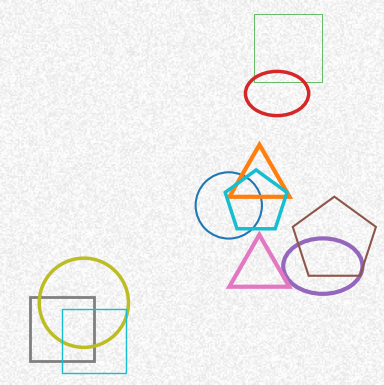[{"shape": "circle", "thickness": 1.5, "radius": 0.43, "center": [0.594, 0.466]}, {"shape": "triangle", "thickness": 3, "radius": 0.45, "center": [0.674, 0.534]}, {"shape": "square", "thickness": 0.5, "radius": 0.44, "center": [0.748, 0.875]}, {"shape": "oval", "thickness": 2.5, "radius": 0.41, "center": [0.72, 0.757]}, {"shape": "oval", "thickness": 3, "radius": 0.51, "center": [0.839, 0.309]}, {"shape": "pentagon", "thickness": 1.5, "radius": 0.57, "center": [0.868, 0.376]}, {"shape": "triangle", "thickness": 3, "radius": 0.45, "center": [0.674, 0.3]}, {"shape": "square", "thickness": 2, "radius": 0.42, "center": [0.161, 0.145]}, {"shape": "circle", "thickness": 2.5, "radius": 0.58, "center": [0.218, 0.214]}, {"shape": "pentagon", "thickness": 2.5, "radius": 0.42, "center": [0.665, 0.474]}, {"shape": "square", "thickness": 1, "radius": 0.42, "center": [0.244, 0.115]}]